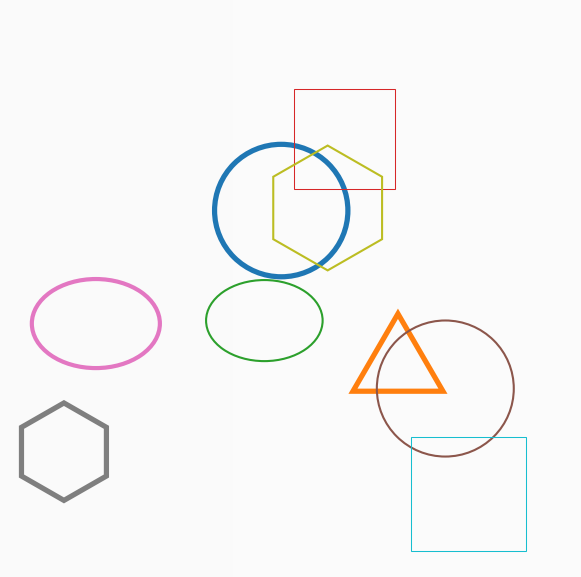[{"shape": "circle", "thickness": 2.5, "radius": 0.57, "center": [0.484, 0.635]}, {"shape": "triangle", "thickness": 2.5, "radius": 0.45, "center": [0.685, 0.366]}, {"shape": "oval", "thickness": 1, "radius": 0.5, "center": [0.455, 0.444]}, {"shape": "square", "thickness": 0.5, "radius": 0.43, "center": [0.593, 0.759]}, {"shape": "circle", "thickness": 1, "radius": 0.59, "center": [0.766, 0.326]}, {"shape": "oval", "thickness": 2, "radius": 0.55, "center": [0.165, 0.439]}, {"shape": "hexagon", "thickness": 2.5, "radius": 0.42, "center": [0.11, 0.217]}, {"shape": "hexagon", "thickness": 1, "radius": 0.54, "center": [0.564, 0.639]}, {"shape": "square", "thickness": 0.5, "radius": 0.49, "center": [0.806, 0.144]}]